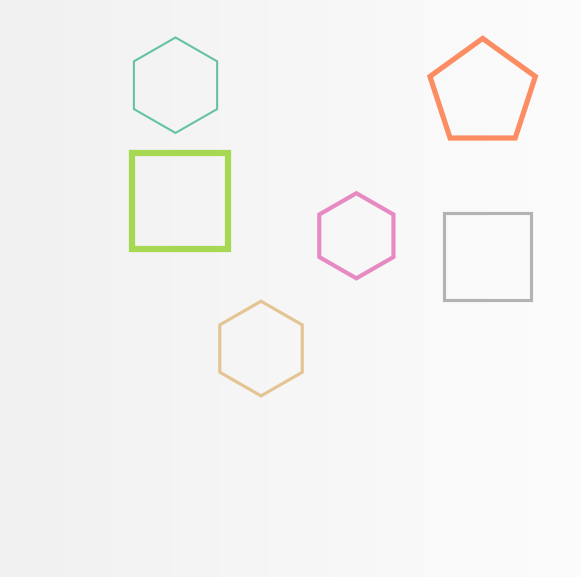[{"shape": "hexagon", "thickness": 1, "radius": 0.41, "center": [0.302, 0.852]}, {"shape": "pentagon", "thickness": 2.5, "radius": 0.48, "center": [0.83, 0.837]}, {"shape": "hexagon", "thickness": 2, "radius": 0.37, "center": [0.613, 0.591]}, {"shape": "square", "thickness": 3, "radius": 0.41, "center": [0.31, 0.651]}, {"shape": "hexagon", "thickness": 1.5, "radius": 0.41, "center": [0.449, 0.396]}, {"shape": "square", "thickness": 1.5, "radius": 0.38, "center": [0.839, 0.554]}]